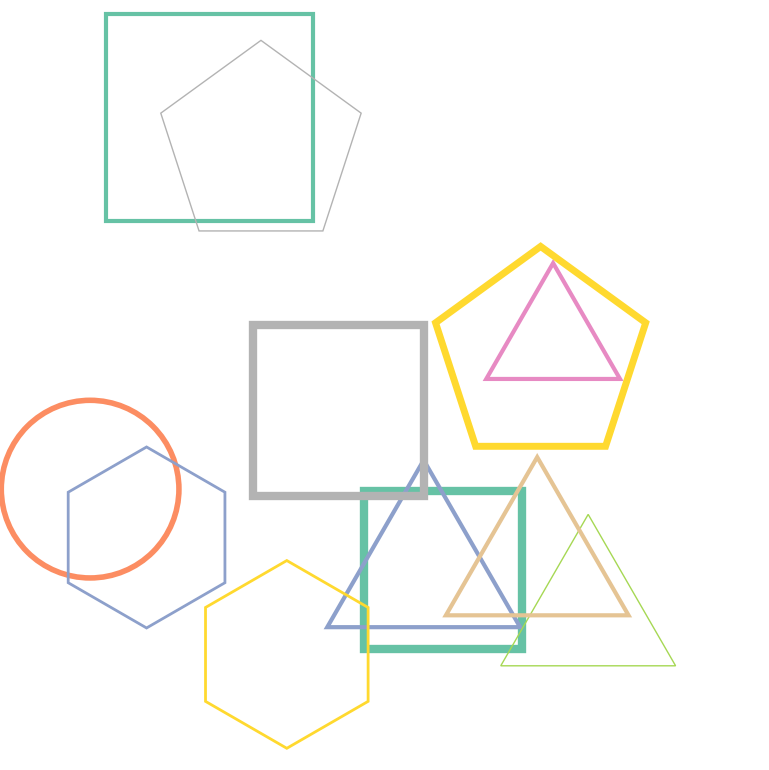[{"shape": "square", "thickness": 3, "radius": 0.51, "center": [0.575, 0.26]}, {"shape": "square", "thickness": 1.5, "radius": 0.67, "center": [0.272, 0.847]}, {"shape": "circle", "thickness": 2, "radius": 0.58, "center": [0.117, 0.365]}, {"shape": "hexagon", "thickness": 1, "radius": 0.59, "center": [0.19, 0.302]}, {"shape": "triangle", "thickness": 1.5, "radius": 0.72, "center": [0.55, 0.258]}, {"shape": "triangle", "thickness": 1.5, "radius": 0.5, "center": [0.718, 0.558]}, {"shape": "triangle", "thickness": 0.5, "radius": 0.66, "center": [0.764, 0.201]}, {"shape": "hexagon", "thickness": 1, "radius": 0.61, "center": [0.372, 0.15]}, {"shape": "pentagon", "thickness": 2.5, "radius": 0.72, "center": [0.702, 0.536]}, {"shape": "triangle", "thickness": 1.5, "radius": 0.68, "center": [0.698, 0.269]}, {"shape": "pentagon", "thickness": 0.5, "radius": 0.68, "center": [0.339, 0.811]}, {"shape": "square", "thickness": 3, "radius": 0.56, "center": [0.44, 0.467]}]